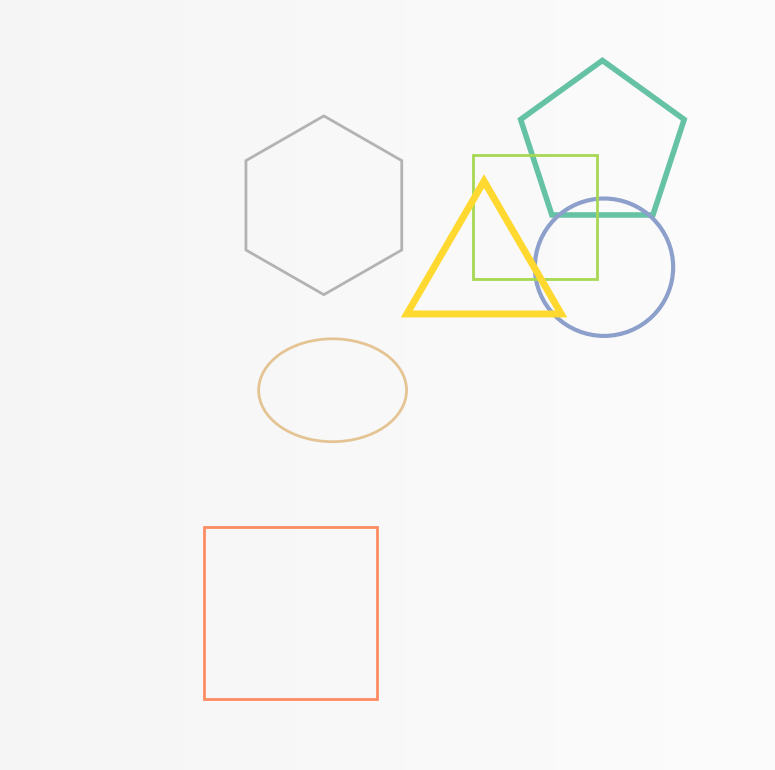[{"shape": "pentagon", "thickness": 2, "radius": 0.55, "center": [0.777, 0.811]}, {"shape": "square", "thickness": 1, "radius": 0.56, "center": [0.375, 0.204]}, {"shape": "circle", "thickness": 1.5, "radius": 0.45, "center": [0.779, 0.653]}, {"shape": "square", "thickness": 1, "radius": 0.4, "center": [0.691, 0.718]}, {"shape": "triangle", "thickness": 2.5, "radius": 0.58, "center": [0.625, 0.65]}, {"shape": "oval", "thickness": 1, "radius": 0.48, "center": [0.429, 0.493]}, {"shape": "hexagon", "thickness": 1, "radius": 0.58, "center": [0.418, 0.733]}]